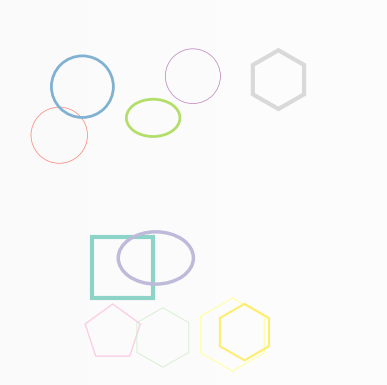[{"shape": "square", "thickness": 3, "radius": 0.39, "center": [0.317, 0.304]}, {"shape": "hexagon", "thickness": 1, "radius": 0.47, "center": [0.6, 0.131]}, {"shape": "oval", "thickness": 2.5, "radius": 0.48, "center": [0.402, 0.33]}, {"shape": "circle", "thickness": 0.5, "radius": 0.36, "center": [0.153, 0.649]}, {"shape": "circle", "thickness": 2, "radius": 0.4, "center": [0.213, 0.775]}, {"shape": "oval", "thickness": 2, "radius": 0.35, "center": [0.395, 0.694]}, {"shape": "pentagon", "thickness": 1, "radius": 0.37, "center": [0.291, 0.136]}, {"shape": "hexagon", "thickness": 3, "radius": 0.38, "center": [0.719, 0.793]}, {"shape": "circle", "thickness": 0.5, "radius": 0.36, "center": [0.498, 0.802]}, {"shape": "hexagon", "thickness": 0.5, "radius": 0.39, "center": [0.42, 0.123]}, {"shape": "hexagon", "thickness": 1.5, "radius": 0.37, "center": [0.631, 0.137]}]